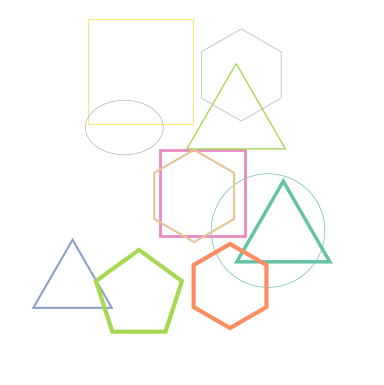[{"shape": "triangle", "thickness": 2.5, "radius": 0.7, "center": [0.736, 0.39]}, {"shape": "circle", "thickness": 0.5, "radius": 0.74, "center": [0.696, 0.401]}, {"shape": "hexagon", "thickness": 3, "radius": 0.55, "center": [0.597, 0.257]}, {"shape": "triangle", "thickness": 1.5, "radius": 0.59, "center": [0.188, 0.259]}, {"shape": "square", "thickness": 2, "radius": 0.56, "center": [0.526, 0.499]}, {"shape": "triangle", "thickness": 1, "radius": 0.74, "center": [0.613, 0.687]}, {"shape": "pentagon", "thickness": 3, "radius": 0.59, "center": [0.361, 0.234]}, {"shape": "square", "thickness": 0.5, "radius": 0.68, "center": [0.365, 0.815]}, {"shape": "hexagon", "thickness": 1.5, "radius": 0.6, "center": [0.504, 0.491]}, {"shape": "hexagon", "thickness": 0.5, "radius": 0.6, "center": [0.627, 0.805]}, {"shape": "oval", "thickness": 0.5, "radius": 0.51, "center": [0.323, 0.669]}]